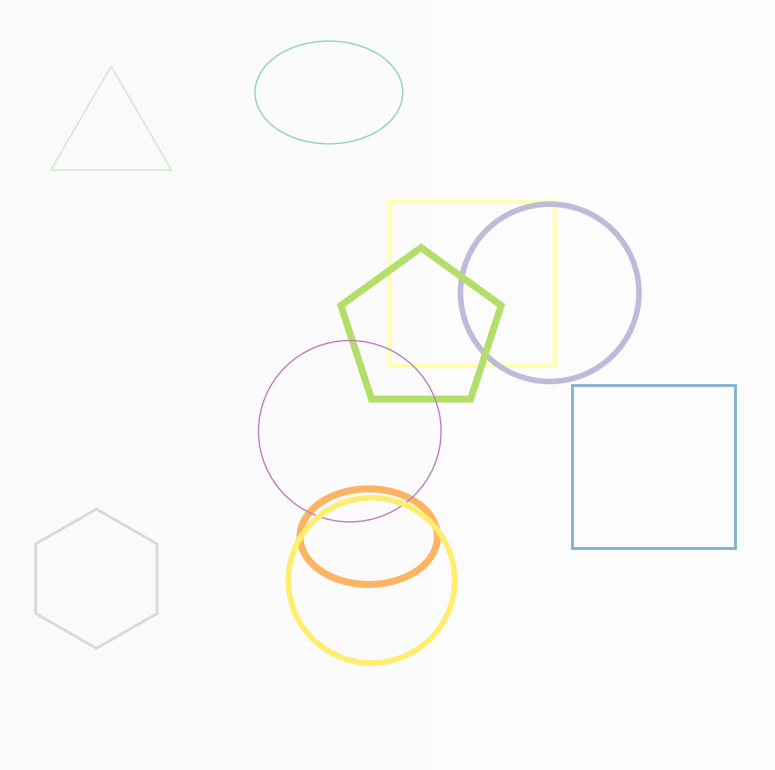[{"shape": "oval", "thickness": 0.5, "radius": 0.48, "center": [0.424, 0.88]}, {"shape": "square", "thickness": 1.5, "radius": 0.53, "center": [0.609, 0.631]}, {"shape": "circle", "thickness": 2, "radius": 0.58, "center": [0.709, 0.62]}, {"shape": "square", "thickness": 1, "radius": 0.53, "center": [0.843, 0.394]}, {"shape": "oval", "thickness": 2.5, "radius": 0.44, "center": [0.476, 0.303]}, {"shape": "pentagon", "thickness": 2.5, "radius": 0.54, "center": [0.543, 0.57]}, {"shape": "hexagon", "thickness": 1, "radius": 0.45, "center": [0.124, 0.248]}, {"shape": "circle", "thickness": 0.5, "radius": 0.59, "center": [0.451, 0.44]}, {"shape": "triangle", "thickness": 0.5, "radius": 0.45, "center": [0.143, 0.824]}, {"shape": "circle", "thickness": 2, "radius": 0.54, "center": [0.479, 0.246]}]